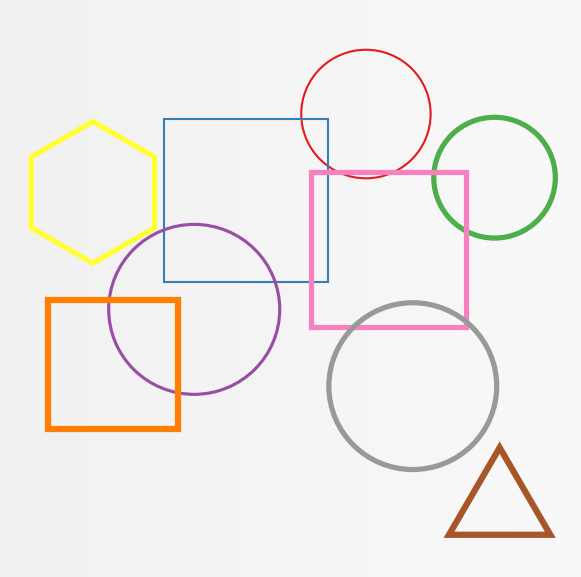[{"shape": "circle", "thickness": 1, "radius": 0.56, "center": [0.63, 0.802]}, {"shape": "square", "thickness": 1, "radius": 0.71, "center": [0.424, 0.652]}, {"shape": "circle", "thickness": 2.5, "radius": 0.52, "center": [0.851, 0.691]}, {"shape": "circle", "thickness": 1.5, "radius": 0.74, "center": [0.334, 0.463]}, {"shape": "square", "thickness": 3, "radius": 0.56, "center": [0.195, 0.368]}, {"shape": "hexagon", "thickness": 2.5, "radius": 0.61, "center": [0.16, 0.666]}, {"shape": "triangle", "thickness": 3, "radius": 0.5, "center": [0.86, 0.123]}, {"shape": "square", "thickness": 2.5, "radius": 0.67, "center": [0.669, 0.567]}, {"shape": "circle", "thickness": 2.5, "radius": 0.72, "center": [0.71, 0.33]}]